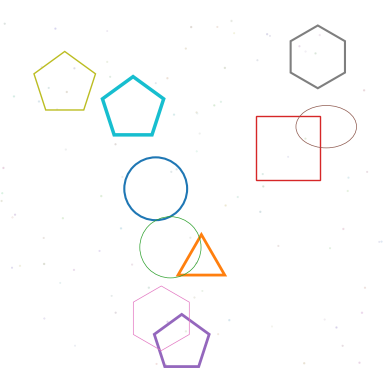[{"shape": "circle", "thickness": 1.5, "radius": 0.41, "center": [0.404, 0.51]}, {"shape": "triangle", "thickness": 2, "radius": 0.35, "center": [0.523, 0.321]}, {"shape": "circle", "thickness": 0.5, "radius": 0.4, "center": [0.443, 0.358]}, {"shape": "square", "thickness": 1, "radius": 0.42, "center": [0.748, 0.616]}, {"shape": "pentagon", "thickness": 2, "radius": 0.37, "center": [0.472, 0.108]}, {"shape": "oval", "thickness": 0.5, "radius": 0.39, "center": [0.847, 0.671]}, {"shape": "hexagon", "thickness": 0.5, "radius": 0.42, "center": [0.419, 0.173]}, {"shape": "hexagon", "thickness": 1.5, "radius": 0.41, "center": [0.825, 0.852]}, {"shape": "pentagon", "thickness": 1, "radius": 0.42, "center": [0.168, 0.782]}, {"shape": "pentagon", "thickness": 2.5, "radius": 0.42, "center": [0.346, 0.717]}]